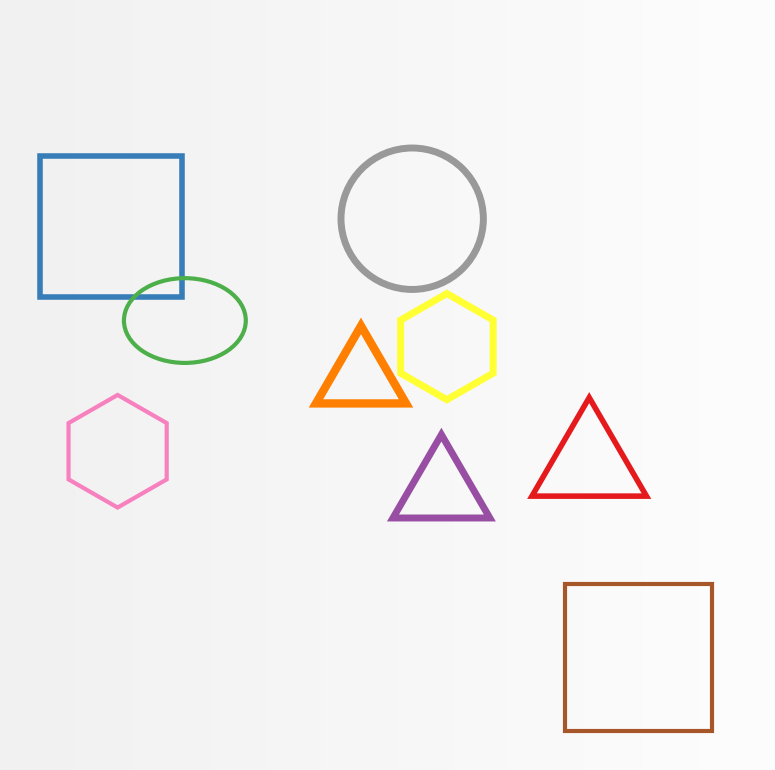[{"shape": "triangle", "thickness": 2, "radius": 0.43, "center": [0.76, 0.398]}, {"shape": "square", "thickness": 2, "radius": 0.46, "center": [0.143, 0.706]}, {"shape": "oval", "thickness": 1.5, "radius": 0.39, "center": [0.239, 0.584]}, {"shape": "triangle", "thickness": 2.5, "radius": 0.36, "center": [0.57, 0.363]}, {"shape": "triangle", "thickness": 3, "radius": 0.34, "center": [0.466, 0.51]}, {"shape": "hexagon", "thickness": 2.5, "radius": 0.34, "center": [0.577, 0.55]}, {"shape": "square", "thickness": 1.5, "radius": 0.48, "center": [0.824, 0.146]}, {"shape": "hexagon", "thickness": 1.5, "radius": 0.37, "center": [0.152, 0.414]}, {"shape": "circle", "thickness": 2.5, "radius": 0.46, "center": [0.532, 0.716]}]